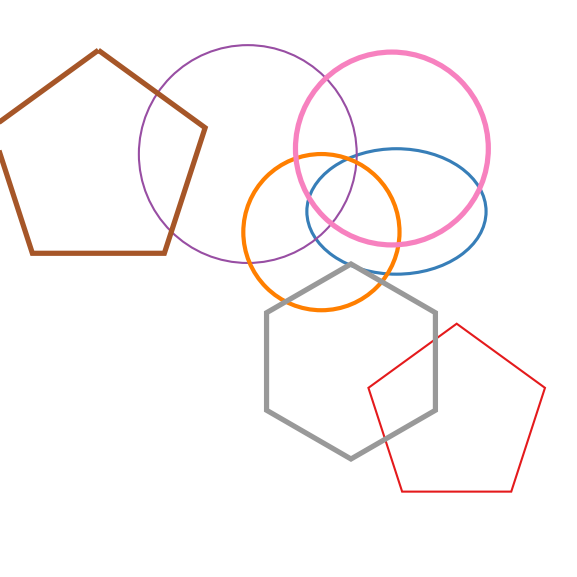[{"shape": "pentagon", "thickness": 1, "radius": 0.8, "center": [0.791, 0.278]}, {"shape": "oval", "thickness": 1.5, "radius": 0.78, "center": [0.687, 0.633]}, {"shape": "circle", "thickness": 1, "radius": 0.94, "center": [0.429, 0.732]}, {"shape": "circle", "thickness": 2, "radius": 0.68, "center": [0.557, 0.597]}, {"shape": "pentagon", "thickness": 2.5, "radius": 0.97, "center": [0.17, 0.718]}, {"shape": "circle", "thickness": 2.5, "radius": 0.83, "center": [0.679, 0.742]}, {"shape": "hexagon", "thickness": 2.5, "radius": 0.84, "center": [0.608, 0.373]}]